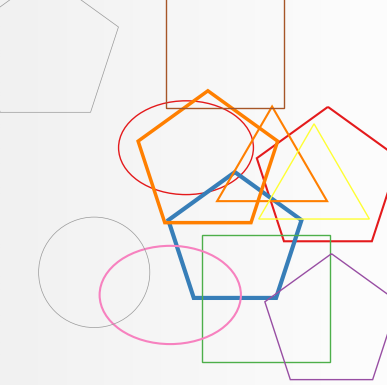[{"shape": "oval", "thickness": 1, "radius": 0.87, "center": [0.48, 0.616]}, {"shape": "pentagon", "thickness": 1.5, "radius": 0.96, "center": [0.846, 0.529]}, {"shape": "pentagon", "thickness": 3, "radius": 0.9, "center": [0.606, 0.372]}, {"shape": "square", "thickness": 1, "radius": 0.83, "center": [0.687, 0.225]}, {"shape": "pentagon", "thickness": 1, "radius": 0.9, "center": [0.855, 0.16]}, {"shape": "triangle", "thickness": 1.5, "radius": 0.82, "center": [0.702, 0.559]}, {"shape": "pentagon", "thickness": 2.5, "radius": 0.95, "center": [0.536, 0.575]}, {"shape": "triangle", "thickness": 1, "radius": 0.82, "center": [0.81, 0.514]}, {"shape": "square", "thickness": 1, "radius": 0.77, "center": [0.58, 0.872]}, {"shape": "oval", "thickness": 1.5, "radius": 0.91, "center": [0.439, 0.234]}, {"shape": "circle", "thickness": 0.5, "radius": 0.72, "center": [0.243, 0.293]}, {"shape": "pentagon", "thickness": 0.5, "radius": 0.99, "center": [0.117, 0.869]}]